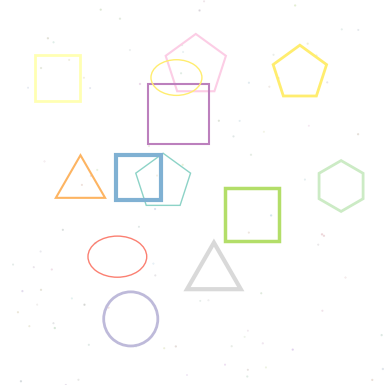[{"shape": "pentagon", "thickness": 1, "radius": 0.37, "center": [0.424, 0.527]}, {"shape": "square", "thickness": 2, "radius": 0.29, "center": [0.15, 0.797]}, {"shape": "circle", "thickness": 2, "radius": 0.35, "center": [0.34, 0.172]}, {"shape": "oval", "thickness": 1, "radius": 0.38, "center": [0.305, 0.333]}, {"shape": "square", "thickness": 3, "radius": 0.3, "center": [0.36, 0.538]}, {"shape": "triangle", "thickness": 1.5, "radius": 0.37, "center": [0.209, 0.523]}, {"shape": "square", "thickness": 2.5, "radius": 0.35, "center": [0.655, 0.443]}, {"shape": "pentagon", "thickness": 1.5, "radius": 0.41, "center": [0.509, 0.83]}, {"shape": "triangle", "thickness": 3, "radius": 0.4, "center": [0.556, 0.289]}, {"shape": "square", "thickness": 1.5, "radius": 0.39, "center": [0.464, 0.704]}, {"shape": "hexagon", "thickness": 2, "radius": 0.33, "center": [0.886, 0.517]}, {"shape": "oval", "thickness": 1, "radius": 0.33, "center": [0.458, 0.799]}, {"shape": "pentagon", "thickness": 2, "radius": 0.36, "center": [0.779, 0.81]}]